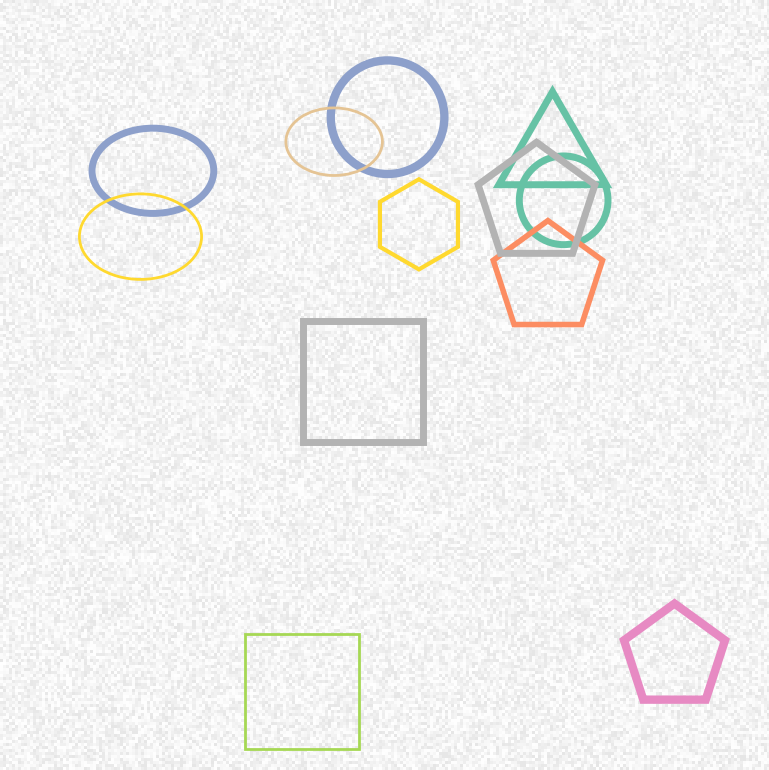[{"shape": "circle", "thickness": 2.5, "radius": 0.29, "center": [0.732, 0.74]}, {"shape": "triangle", "thickness": 2.5, "radius": 0.4, "center": [0.718, 0.8]}, {"shape": "pentagon", "thickness": 2, "radius": 0.37, "center": [0.712, 0.639]}, {"shape": "oval", "thickness": 2.5, "radius": 0.4, "center": [0.199, 0.778]}, {"shape": "circle", "thickness": 3, "radius": 0.37, "center": [0.503, 0.848]}, {"shape": "pentagon", "thickness": 3, "radius": 0.34, "center": [0.876, 0.147]}, {"shape": "square", "thickness": 1, "radius": 0.37, "center": [0.392, 0.102]}, {"shape": "oval", "thickness": 1, "radius": 0.4, "center": [0.182, 0.693]}, {"shape": "hexagon", "thickness": 1.5, "radius": 0.29, "center": [0.544, 0.709]}, {"shape": "oval", "thickness": 1, "radius": 0.31, "center": [0.434, 0.816]}, {"shape": "pentagon", "thickness": 2.5, "radius": 0.4, "center": [0.697, 0.736]}, {"shape": "square", "thickness": 2.5, "radius": 0.39, "center": [0.471, 0.504]}]